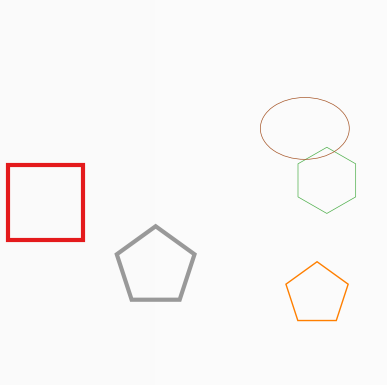[{"shape": "square", "thickness": 3, "radius": 0.48, "center": [0.117, 0.474]}, {"shape": "hexagon", "thickness": 0.5, "radius": 0.43, "center": [0.843, 0.532]}, {"shape": "pentagon", "thickness": 1, "radius": 0.42, "center": [0.818, 0.236]}, {"shape": "oval", "thickness": 0.5, "radius": 0.57, "center": [0.787, 0.666]}, {"shape": "pentagon", "thickness": 3, "radius": 0.53, "center": [0.402, 0.307]}]